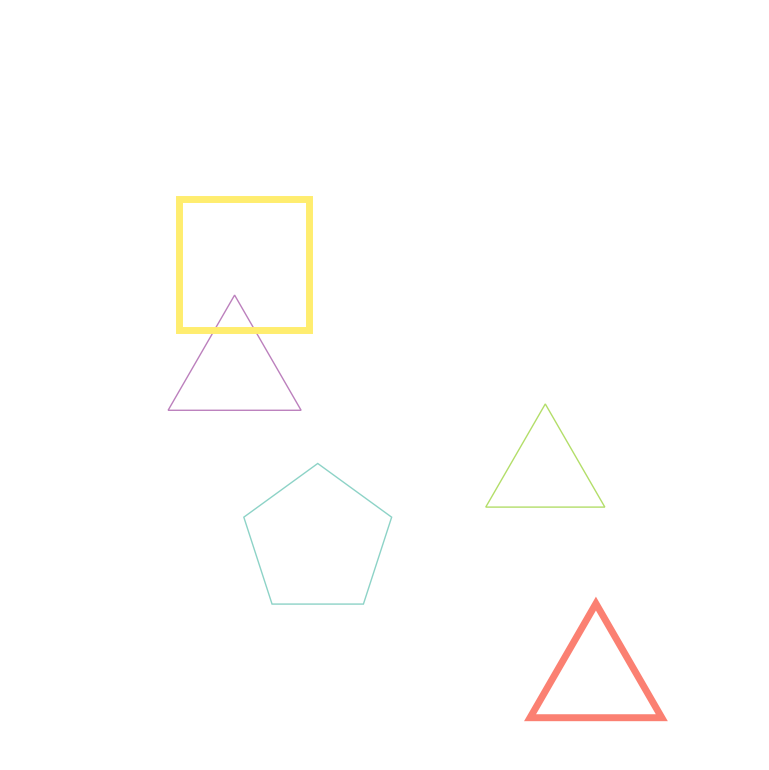[{"shape": "pentagon", "thickness": 0.5, "radius": 0.5, "center": [0.413, 0.297]}, {"shape": "triangle", "thickness": 2.5, "radius": 0.49, "center": [0.774, 0.117]}, {"shape": "triangle", "thickness": 0.5, "radius": 0.45, "center": [0.708, 0.386]}, {"shape": "triangle", "thickness": 0.5, "radius": 0.5, "center": [0.305, 0.517]}, {"shape": "square", "thickness": 2.5, "radius": 0.42, "center": [0.317, 0.657]}]